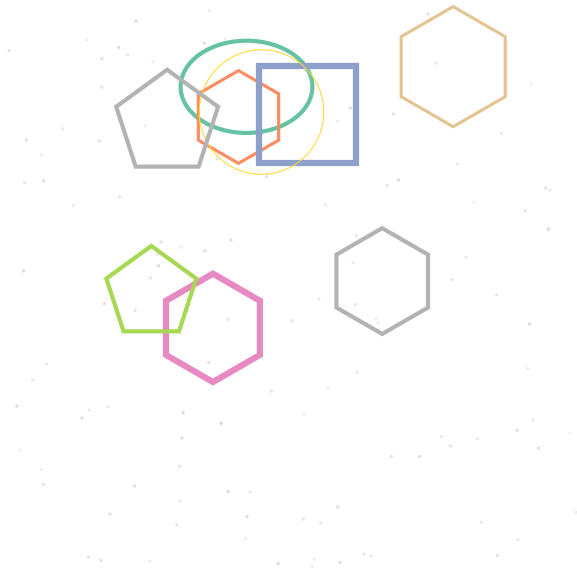[{"shape": "oval", "thickness": 2, "radius": 0.57, "center": [0.427, 0.849]}, {"shape": "hexagon", "thickness": 1.5, "radius": 0.4, "center": [0.413, 0.797]}, {"shape": "square", "thickness": 3, "radius": 0.42, "center": [0.533, 0.8]}, {"shape": "hexagon", "thickness": 3, "radius": 0.47, "center": [0.369, 0.431]}, {"shape": "pentagon", "thickness": 2, "radius": 0.41, "center": [0.262, 0.492]}, {"shape": "circle", "thickness": 0.5, "radius": 0.54, "center": [0.453, 0.805]}, {"shape": "hexagon", "thickness": 1.5, "radius": 0.52, "center": [0.785, 0.884]}, {"shape": "hexagon", "thickness": 2, "radius": 0.46, "center": [0.662, 0.512]}, {"shape": "pentagon", "thickness": 2, "radius": 0.46, "center": [0.289, 0.786]}]